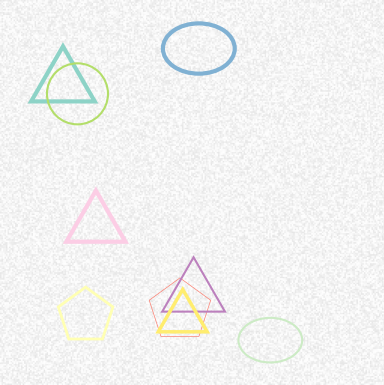[{"shape": "triangle", "thickness": 3, "radius": 0.48, "center": [0.164, 0.784]}, {"shape": "pentagon", "thickness": 2, "radius": 0.37, "center": [0.222, 0.18]}, {"shape": "pentagon", "thickness": 0.5, "radius": 0.42, "center": [0.467, 0.194]}, {"shape": "oval", "thickness": 3, "radius": 0.47, "center": [0.516, 0.874]}, {"shape": "circle", "thickness": 1.5, "radius": 0.4, "center": [0.201, 0.756]}, {"shape": "triangle", "thickness": 3, "radius": 0.44, "center": [0.249, 0.416]}, {"shape": "triangle", "thickness": 1.5, "radius": 0.47, "center": [0.503, 0.238]}, {"shape": "oval", "thickness": 1.5, "radius": 0.41, "center": [0.702, 0.116]}, {"shape": "triangle", "thickness": 2.5, "radius": 0.37, "center": [0.475, 0.175]}]